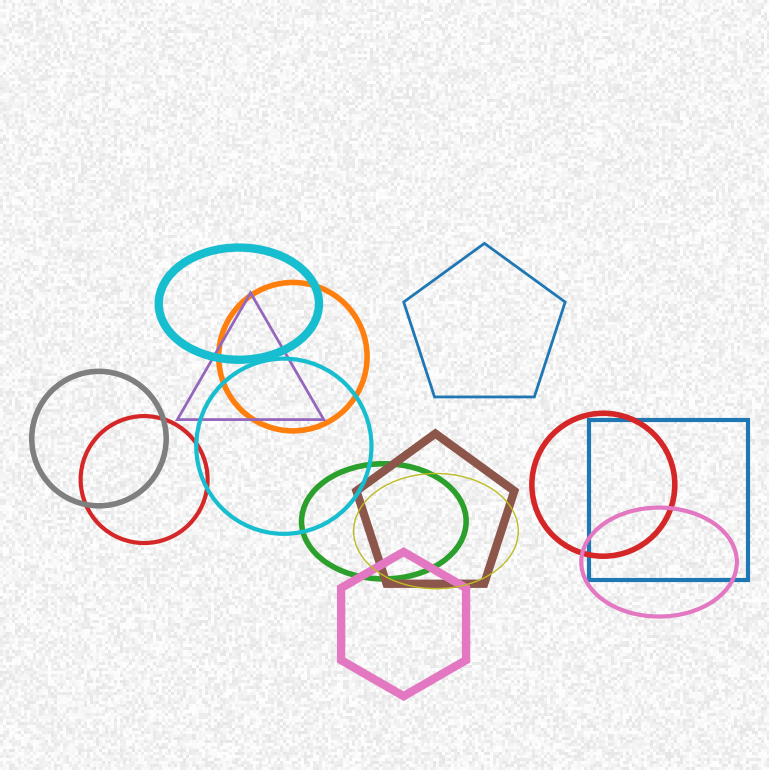[{"shape": "square", "thickness": 1.5, "radius": 0.52, "center": [0.868, 0.351]}, {"shape": "pentagon", "thickness": 1, "radius": 0.55, "center": [0.629, 0.574]}, {"shape": "circle", "thickness": 2, "radius": 0.48, "center": [0.38, 0.537]}, {"shape": "oval", "thickness": 2, "radius": 0.53, "center": [0.498, 0.323]}, {"shape": "circle", "thickness": 2, "radius": 0.46, "center": [0.784, 0.37]}, {"shape": "circle", "thickness": 1.5, "radius": 0.41, "center": [0.187, 0.377]}, {"shape": "triangle", "thickness": 1, "radius": 0.55, "center": [0.325, 0.51]}, {"shape": "pentagon", "thickness": 3, "radius": 0.54, "center": [0.565, 0.329]}, {"shape": "oval", "thickness": 1.5, "radius": 0.51, "center": [0.856, 0.27]}, {"shape": "hexagon", "thickness": 3, "radius": 0.47, "center": [0.524, 0.19]}, {"shape": "circle", "thickness": 2, "radius": 0.44, "center": [0.129, 0.43]}, {"shape": "oval", "thickness": 0.5, "radius": 0.53, "center": [0.566, 0.31]}, {"shape": "oval", "thickness": 3, "radius": 0.52, "center": [0.31, 0.606]}, {"shape": "circle", "thickness": 1.5, "radius": 0.57, "center": [0.369, 0.42]}]